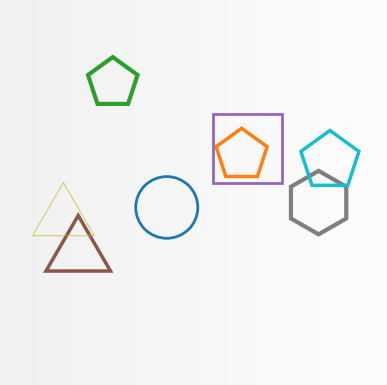[{"shape": "circle", "thickness": 2, "radius": 0.4, "center": [0.43, 0.461]}, {"shape": "pentagon", "thickness": 2.5, "radius": 0.35, "center": [0.624, 0.598]}, {"shape": "pentagon", "thickness": 3, "radius": 0.34, "center": [0.291, 0.785]}, {"shape": "square", "thickness": 2, "radius": 0.45, "center": [0.638, 0.614]}, {"shape": "triangle", "thickness": 2.5, "radius": 0.48, "center": [0.202, 0.344]}, {"shape": "hexagon", "thickness": 3, "radius": 0.41, "center": [0.822, 0.474]}, {"shape": "triangle", "thickness": 0.5, "radius": 0.46, "center": [0.164, 0.434]}, {"shape": "pentagon", "thickness": 2.5, "radius": 0.39, "center": [0.851, 0.582]}]